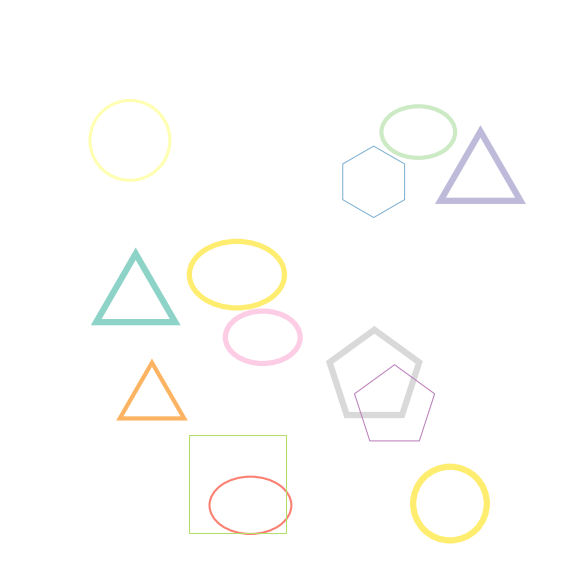[{"shape": "triangle", "thickness": 3, "radius": 0.4, "center": [0.235, 0.481]}, {"shape": "circle", "thickness": 1.5, "radius": 0.35, "center": [0.225, 0.756]}, {"shape": "triangle", "thickness": 3, "radius": 0.4, "center": [0.832, 0.691]}, {"shape": "oval", "thickness": 1, "radius": 0.35, "center": [0.434, 0.124]}, {"shape": "hexagon", "thickness": 0.5, "radius": 0.31, "center": [0.647, 0.684]}, {"shape": "triangle", "thickness": 2, "radius": 0.32, "center": [0.263, 0.307]}, {"shape": "square", "thickness": 0.5, "radius": 0.42, "center": [0.411, 0.161]}, {"shape": "oval", "thickness": 2.5, "radius": 0.32, "center": [0.455, 0.415]}, {"shape": "pentagon", "thickness": 3, "radius": 0.41, "center": [0.648, 0.346]}, {"shape": "pentagon", "thickness": 0.5, "radius": 0.36, "center": [0.683, 0.295]}, {"shape": "oval", "thickness": 2, "radius": 0.32, "center": [0.724, 0.77]}, {"shape": "circle", "thickness": 3, "radius": 0.32, "center": [0.779, 0.127]}, {"shape": "oval", "thickness": 2.5, "radius": 0.41, "center": [0.41, 0.524]}]